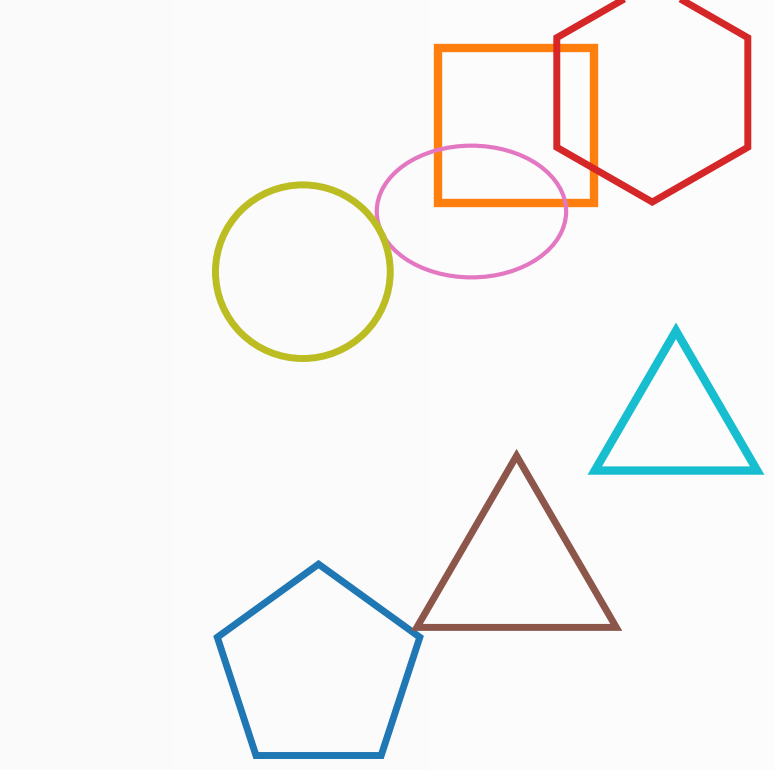[{"shape": "pentagon", "thickness": 2.5, "radius": 0.69, "center": [0.411, 0.13]}, {"shape": "square", "thickness": 3, "radius": 0.5, "center": [0.666, 0.837]}, {"shape": "hexagon", "thickness": 2.5, "radius": 0.71, "center": [0.842, 0.88]}, {"shape": "triangle", "thickness": 2.5, "radius": 0.74, "center": [0.667, 0.259]}, {"shape": "oval", "thickness": 1.5, "radius": 0.61, "center": [0.608, 0.725]}, {"shape": "circle", "thickness": 2.5, "radius": 0.56, "center": [0.391, 0.647]}, {"shape": "triangle", "thickness": 3, "radius": 0.61, "center": [0.872, 0.449]}]